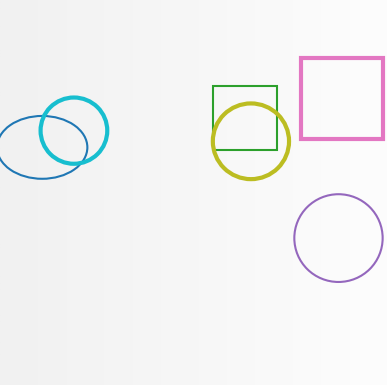[{"shape": "oval", "thickness": 1.5, "radius": 0.58, "center": [0.109, 0.617]}, {"shape": "square", "thickness": 1.5, "radius": 0.42, "center": [0.632, 0.694]}, {"shape": "circle", "thickness": 1.5, "radius": 0.57, "center": [0.874, 0.382]}, {"shape": "square", "thickness": 3, "radius": 0.53, "center": [0.882, 0.745]}, {"shape": "circle", "thickness": 3, "radius": 0.49, "center": [0.648, 0.633]}, {"shape": "circle", "thickness": 3, "radius": 0.43, "center": [0.191, 0.661]}]